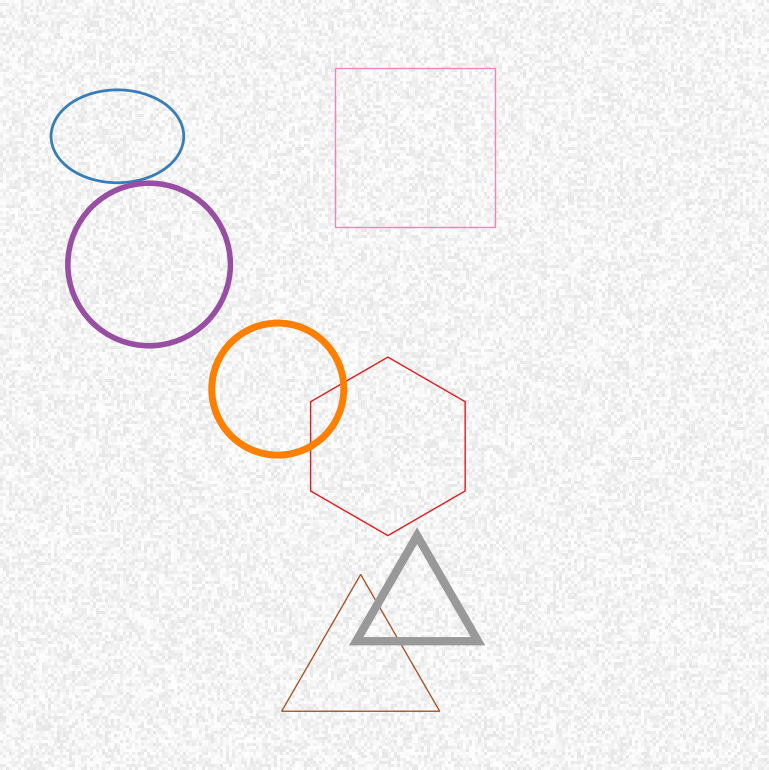[{"shape": "hexagon", "thickness": 0.5, "radius": 0.58, "center": [0.504, 0.42]}, {"shape": "oval", "thickness": 1, "radius": 0.43, "center": [0.152, 0.823]}, {"shape": "circle", "thickness": 2, "radius": 0.53, "center": [0.194, 0.657]}, {"shape": "circle", "thickness": 2.5, "radius": 0.43, "center": [0.361, 0.495]}, {"shape": "triangle", "thickness": 0.5, "radius": 0.59, "center": [0.468, 0.136]}, {"shape": "square", "thickness": 0.5, "radius": 0.52, "center": [0.539, 0.808]}, {"shape": "triangle", "thickness": 3, "radius": 0.46, "center": [0.542, 0.213]}]